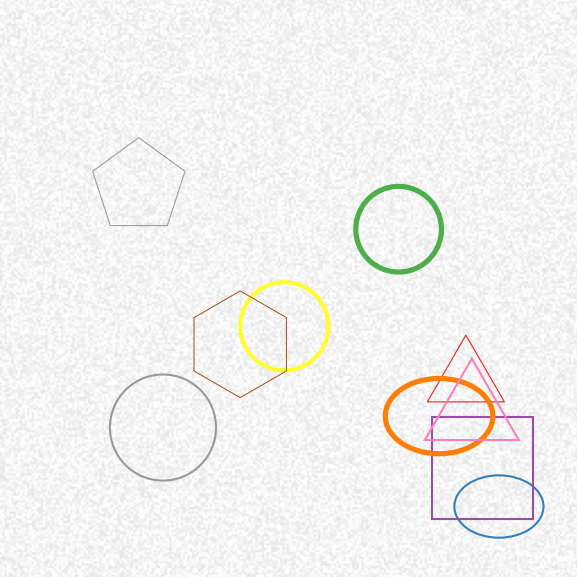[{"shape": "triangle", "thickness": 0.5, "radius": 0.39, "center": [0.807, 0.342]}, {"shape": "oval", "thickness": 1, "radius": 0.39, "center": [0.864, 0.122]}, {"shape": "circle", "thickness": 2.5, "radius": 0.37, "center": [0.69, 0.602]}, {"shape": "square", "thickness": 1, "radius": 0.44, "center": [0.836, 0.189]}, {"shape": "oval", "thickness": 2.5, "radius": 0.47, "center": [0.76, 0.279]}, {"shape": "circle", "thickness": 2, "radius": 0.38, "center": [0.492, 0.434]}, {"shape": "hexagon", "thickness": 0.5, "radius": 0.46, "center": [0.416, 0.403]}, {"shape": "triangle", "thickness": 1, "radius": 0.47, "center": [0.817, 0.284]}, {"shape": "pentagon", "thickness": 0.5, "radius": 0.42, "center": [0.24, 0.677]}, {"shape": "circle", "thickness": 1, "radius": 0.46, "center": [0.282, 0.259]}]